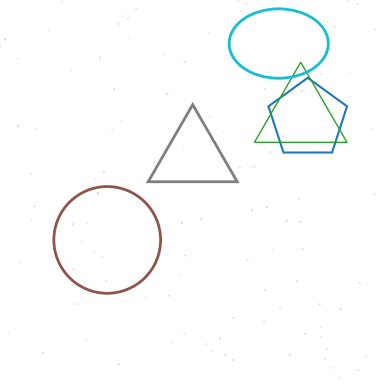[{"shape": "pentagon", "thickness": 1.5, "radius": 0.54, "center": [0.799, 0.691]}, {"shape": "triangle", "thickness": 1, "radius": 0.69, "center": [0.781, 0.7]}, {"shape": "circle", "thickness": 2, "radius": 0.69, "center": [0.279, 0.377]}, {"shape": "triangle", "thickness": 2, "radius": 0.67, "center": [0.501, 0.595]}, {"shape": "oval", "thickness": 2, "radius": 0.64, "center": [0.724, 0.887]}]